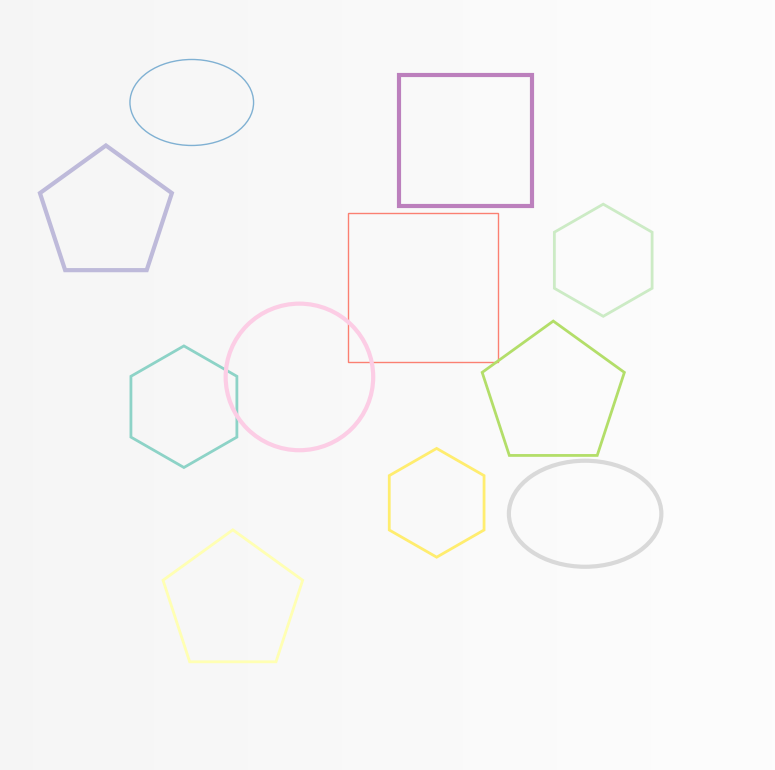[{"shape": "hexagon", "thickness": 1, "radius": 0.39, "center": [0.237, 0.472]}, {"shape": "pentagon", "thickness": 1, "radius": 0.47, "center": [0.3, 0.217]}, {"shape": "pentagon", "thickness": 1.5, "radius": 0.45, "center": [0.137, 0.722]}, {"shape": "square", "thickness": 0.5, "radius": 0.48, "center": [0.546, 0.627]}, {"shape": "oval", "thickness": 0.5, "radius": 0.4, "center": [0.247, 0.867]}, {"shape": "pentagon", "thickness": 1, "radius": 0.48, "center": [0.714, 0.487]}, {"shape": "circle", "thickness": 1.5, "radius": 0.48, "center": [0.386, 0.51]}, {"shape": "oval", "thickness": 1.5, "radius": 0.49, "center": [0.755, 0.333]}, {"shape": "square", "thickness": 1.5, "radius": 0.43, "center": [0.601, 0.817]}, {"shape": "hexagon", "thickness": 1, "radius": 0.36, "center": [0.778, 0.662]}, {"shape": "hexagon", "thickness": 1, "radius": 0.35, "center": [0.563, 0.347]}]